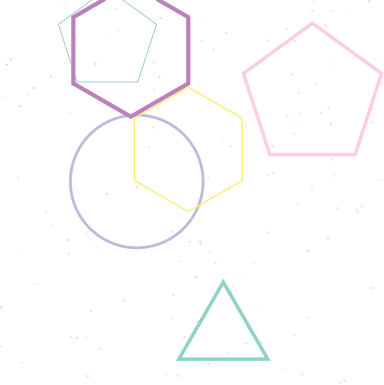[{"shape": "triangle", "thickness": 2.5, "radius": 0.67, "center": [0.58, 0.134]}, {"shape": "circle", "thickness": 2, "radius": 0.86, "center": [0.355, 0.529]}, {"shape": "pentagon", "thickness": 0.5, "radius": 0.67, "center": [0.279, 0.895]}, {"shape": "pentagon", "thickness": 2.5, "radius": 0.94, "center": [0.812, 0.751]}, {"shape": "hexagon", "thickness": 3, "radius": 0.86, "center": [0.34, 0.869]}, {"shape": "hexagon", "thickness": 1, "radius": 0.81, "center": [0.489, 0.612]}]